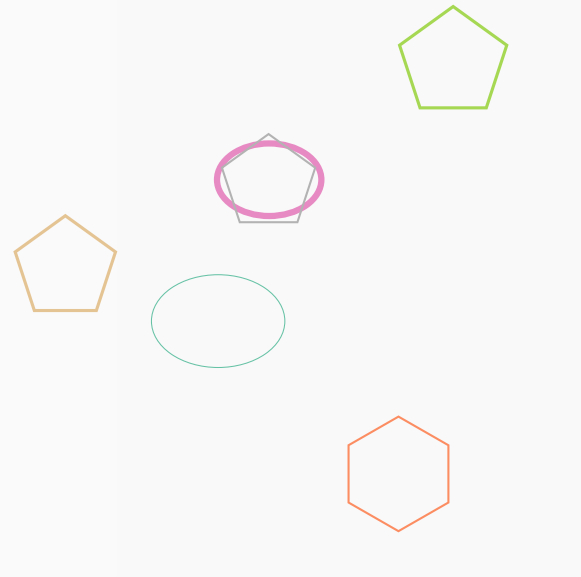[{"shape": "oval", "thickness": 0.5, "radius": 0.57, "center": [0.375, 0.443]}, {"shape": "hexagon", "thickness": 1, "radius": 0.5, "center": [0.686, 0.179]}, {"shape": "oval", "thickness": 3, "radius": 0.45, "center": [0.463, 0.688]}, {"shape": "pentagon", "thickness": 1.5, "radius": 0.48, "center": [0.78, 0.891]}, {"shape": "pentagon", "thickness": 1.5, "radius": 0.45, "center": [0.112, 0.535]}, {"shape": "pentagon", "thickness": 1, "radius": 0.42, "center": [0.462, 0.683]}]